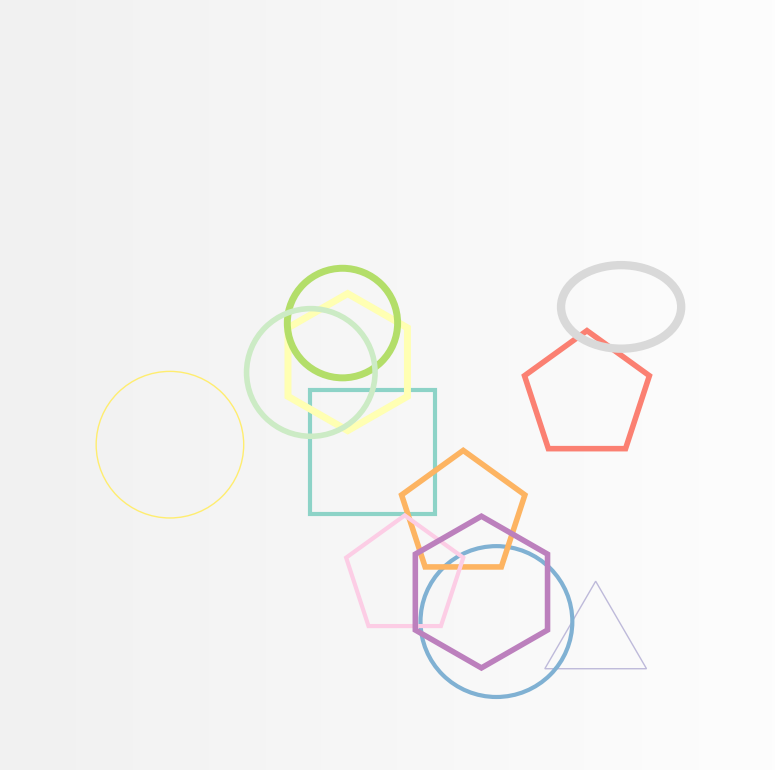[{"shape": "square", "thickness": 1.5, "radius": 0.4, "center": [0.48, 0.413]}, {"shape": "hexagon", "thickness": 2.5, "radius": 0.44, "center": [0.449, 0.53]}, {"shape": "triangle", "thickness": 0.5, "radius": 0.38, "center": [0.769, 0.169]}, {"shape": "pentagon", "thickness": 2, "radius": 0.42, "center": [0.757, 0.486]}, {"shape": "circle", "thickness": 1.5, "radius": 0.49, "center": [0.641, 0.193]}, {"shape": "pentagon", "thickness": 2, "radius": 0.42, "center": [0.598, 0.331]}, {"shape": "circle", "thickness": 2.5, "radius": 0.36, "center": [0.442, 0.58]}, {"shape": "pentagon", "thickness": 1.5, "radius": 0.4, "center": [0.522, 0.251]}, {"shape": "oval", "thickness": 3, "radius": 0.39, "center": [0.801, 0.601]}, {"shape": "hexagon", "thickness": 2, "radius": 0.49, "center": [0.621, 0.231]}, {"shape": "circle", "thickness": 2, "radius": 0.41, "center": [0.401, 0.516]}, {"shape": "circle", "thickness": 0.5, "radius": 0.48, "center": [0.219, 0.422]}]